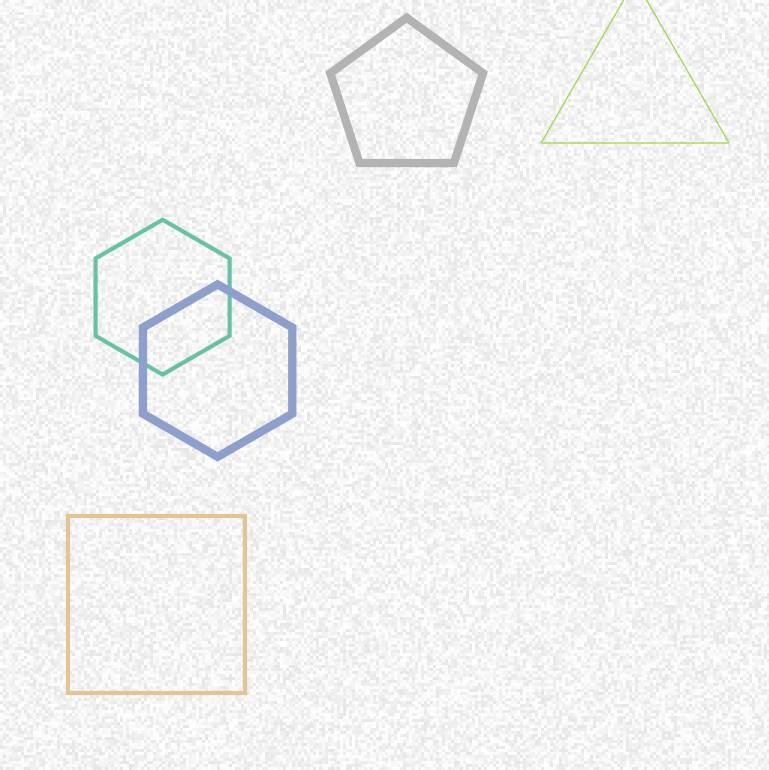[{"shape": "hexagon", "thickness": 1.5, "radius": 0.5, "center": [0.211, 0.614]}, {"shape": "hexagon", "thickness": 3, "radius": 0.56, "center": [0.283, 0.519]}, {"shape": "triangle", "thickness": 0.5, "radius": 0.7, "center": [0.825, 0.885]}, {"shape": "square", "thickness": 1.5, "radius": 0.58, "center": [0.203, 0.215]}, {"shape": "pentagon", "thickness": 3, "radius": 0.52, "center": [0.528, 0.873]}]